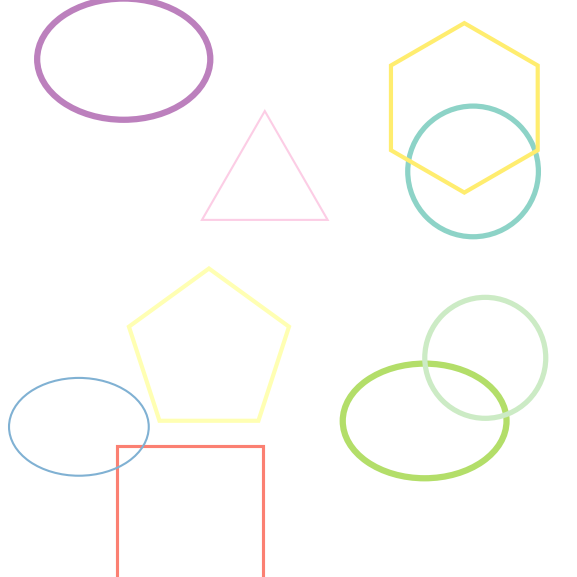[{"shape": "circle", "thickness": 2.5, "radius": 0.57, "center": [0.819, 0.702]}, {"shape": "pentagon", "thickness": 2, "radius": 0.73, "center": [0.362, 0.388]}, {"shape": "square", "thickness": 1.5, "radius": 0.63, "center": [0.329, 0.101]}, {"shape": "oval", "thickness": 1, "radius": 0.6, "center": [0.137, 0.26]}, {"shape": "oval", "thickness": 3, "radius": 0.71, "center": [0.735, 0.27]}, {"shape": "triangle", "thickness": 1, "radius": 0.63, "center": [0.459, 0.681]}, {"shape": "oval", "thickness": 3, "radius": 0.75, "center": [0.214, 0.897]}, {"shape": "circle", "thickness": 2.5, "radius": 0.52, "center": [0.84, 0.38]}, {"shape": "hexagon", "thickness": 2, "radius": 0.73, "center": [0.804, 0.812]}]